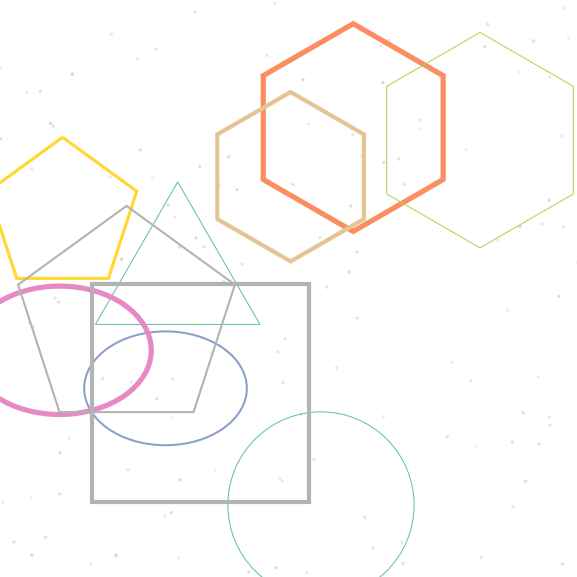[{"shape": "circle", "thickness": 0.5, "radius": 0.81, "center": [0.556, 0.125]}, {"shape": "triangle", "thickness": 0.5, "radius": 0.82, "center": [0.308, 0.52]}, {"shape": "hexagon", "thickness": 2.5, "radius": 0.9, "center": [0.612, 0.778]}, {"shape": "oval", "thickness": 1, "radius": 0.7, "center": [0.287, 0.327]}, {"shape": "oval", "thickness": 2.5, "radius": 0.79, "center": [0.103, 0.393]}, {"shape": "hexagon", "thickness": 0.5, "radius": 0.93, "center": [0.831, 0.756]}, {"shape": "pentagon", "thickness": 1.5, "radius": 0.68, "center": [0.108, 0.626]}, {"shape": "hexagon", "thickness": 2, "radius": 0.73, "center": [0.503, 0.693]}, {"shape": "square", "thickness": 2, "radius": 0.94, "center": [0.347, 0.319]}, {"shape": "pentagon", "thickness": 1, "radius": 0.99, "center": [0.219, 0.445]}]